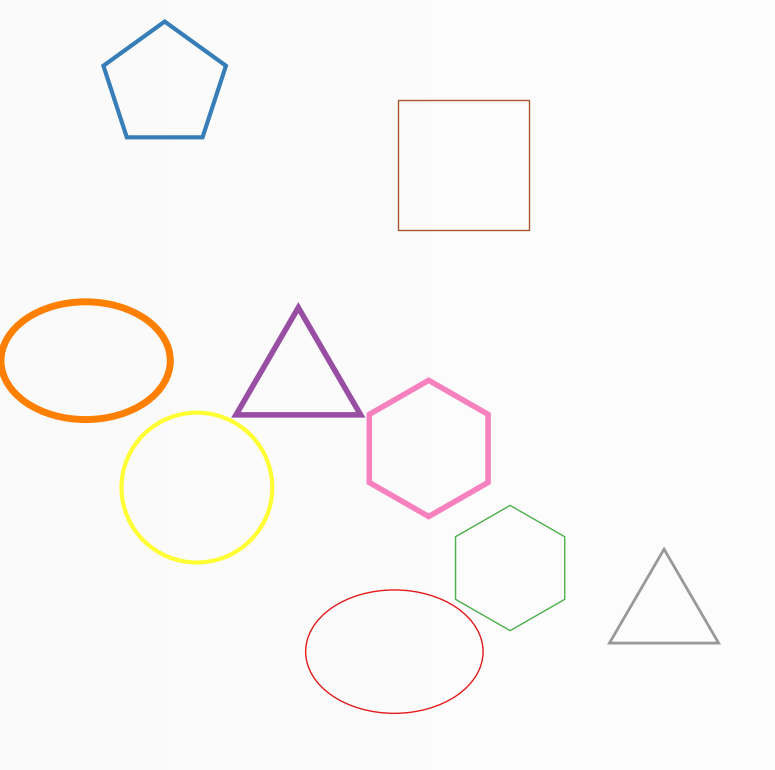[{"shape": "oval", "thickness": 0.5, "radius": 0.57, "center": [0.509, 0.154]}, {"shape": "pentagon", "thickness": 1.5, "radius": 0.42, "center": [0.212, 0.889]}, {"shape": "hexagon", "thickness": 0.5, "radius": 0.41, "center": [0.658, 0.262]}, {"shape": "triangle", "thickness": 2, "radius": 0.46, "center": [0.385, 0.508]}, {"shape": "oval", "thickness": 2.5, "radius": 0.55, "center": [0.11, 0.532]}, {"shape": "circle", "thickness": 1.5, "radius": 0.49, "center": [0.254, 0.367]}, {"shape": "square", "thickness": 0.5, "radius": 0.42, "center": [0.598, 0.786]}, {"shape": "hexagon", "thickness": 2, "radius": 0.44, "center": [0.553, 0.418]}, {"shape": "triangle", "thickness": 1, "radius": 0.41, "center": [0.857, 0.205]}]